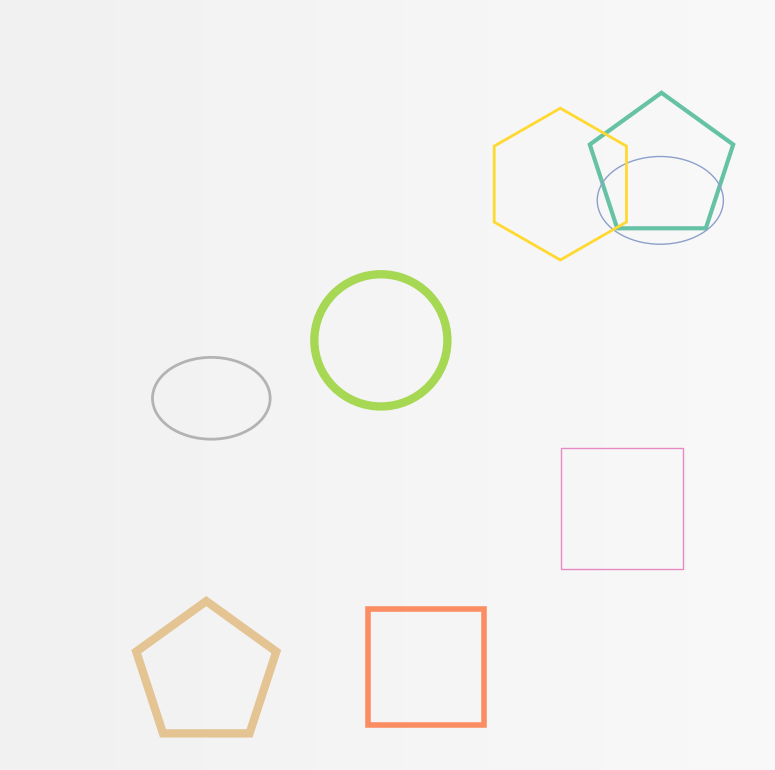[{"shape": "pentagon", "thickness": 1.5, "radius": 0.49, "center": [0.854, 0.782]}, {"shape": "square", "thickness": 2, "radius": 0.38, "center": [0.55, 0.134]}, {"shape": "oval", "thickness": 0.5, "radius": 0.41, "center": [0.852, 0.74]}, {"shape": "square", "thickness": 0.5, "radius": 0.39, "center": [0.803, 0.339]}, {"shape": "circle", "thickness": 3, "radius": 0.43, "center": [0.491, 0.558]}, {"shape": "hexagon", "thickness": 1, "radius": 0.49, "center": [0.723, 0.761]}, {"shape": "pentagon", "thickness": 3, "radius": 0.47, "center": [0.266, 0.124]}, {"shape": "oval", "thickness": 1, "radius": 0.38, "center": [0.273, 0.483]}]